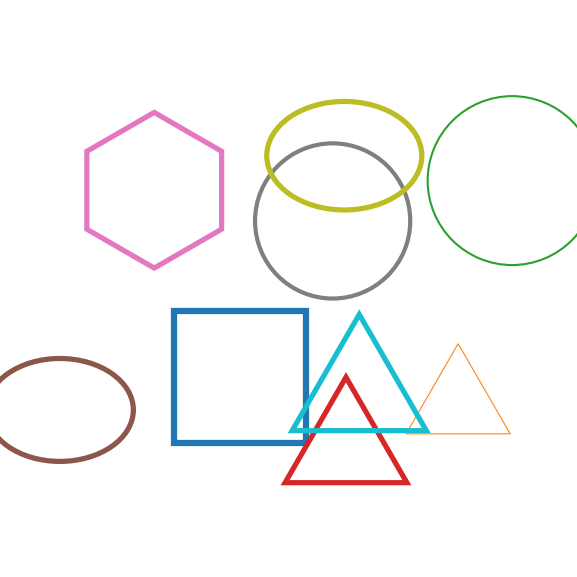[{"shape": "square", "thickness": 3, "radius": 0.57, "center": [0.416, 0.346]}, {"shape": "triangle", "thickness": 0.5, "radius": 0.52, "center": [0.793, 0.3]}, {"shape": "circle", "thickness": 1, "radius": 0.73, "center": [0.887, 0.686]}, {"shape": "triangle", "thickness": 2.5, "radius": 0.61, "center": [0.599, 0.224]}, {"shape": "oval", "thickness": 2.5, "radius": 0.64, "center": [0.104, 0.289]}, {"shape": "hexagon", "thickness": 2.5, "radius": 0.67, "center": [0.267, 0.67]}, {"shape": "circle", "thickness": 2, "radius": 0.67, "center": [0.576, 0.617]}, {"shape": "oval", "thickness": 2.5, "radius": 0.67, "center": [0.596, 0.73]}, {"shape": "triangle", "thickness": 2.5, "radius": 0.67, "center": [0.622, 0.321]}]